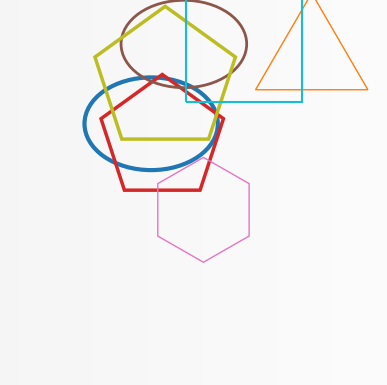[{"shape": "oval", "thickness": 3, "radius": 0.86, "center": [0.39, 0.679]}, {"shape": "triangle", "thickness": 1, "radius": 0.84, "center": [0.804, 0.851]}, {"shape": "pentagon", "thickness": 2.5, "radius": 0.83, "center": [0.419, 0.64]}, {"shape": "oval", "thickness": 2, "radius": 0.81, "center": [0.474, 0.886]}, {"shape": "hexagon", "thickness": 1, "radius": 0.68, "center": [0.525, 0.455]}, {"shape": "pentagon", "thickness": 2.5, "radius": 0.95, "center": [0.426, 0.793]}, {"shape": "square", "thickness": 1.5, "radius": 0.75, "center": [0.629, 0.884]}]